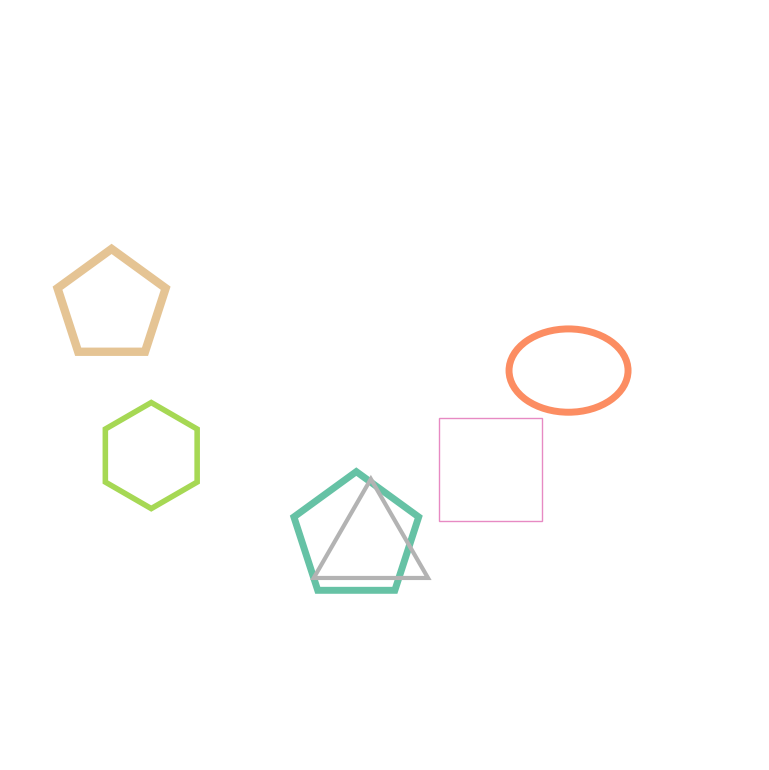[{"shape": "pentagon", "thickness": 2.5, "radius": 0.43, "center": [0.463, 0.302]}, {"shape": "oval", "thickness": 2.5, "radius": 0.39, "center": [0.738, 0.519]}, {"shape": "square", "thickness": 0.5, "radius": 0.34, "center": [0.637, 0.39]}, {"shape": "hexagon", "thickness": 2, "radius": 0.34, "center": [0.196, 0.408]}, {"shape": "pentagon", "thickness": 3, "radius": 0.37, "center": [0.145, 0.603]}, {"shape": "triangle", "thickness": 1.5, "radius": 0.43, "center": [0.482, 0.292]}]